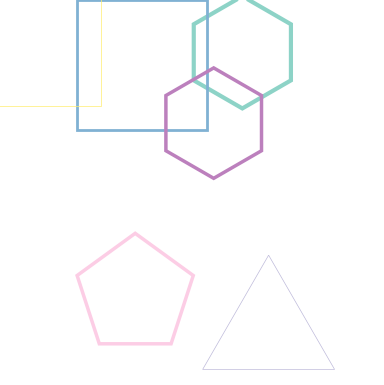[{"shape": "hexagon", "thickness": 3, "radius": 0.73, "center": [0.629, 0.864]}, {"shape": "triangle", "thickness": 0.5, "radius": 0.99, "center": [0.698, 0.139]}, {"shape": "square", "thickness": 2, "radius": 0.84, "center": [0.369, 0.832]}, {"shape": "pentagon", "thickness": 2.5, "radius": 0.79, "center": [0.351, 0.235]}, {"shape": "hexagon", "thickness": 2.5, "radius": 0.72, "center": [0.555, 0.68]}, {"shape": "square", "thickness": 0.5, "radius": 0.78, "center": [0.107, 0.881]}]